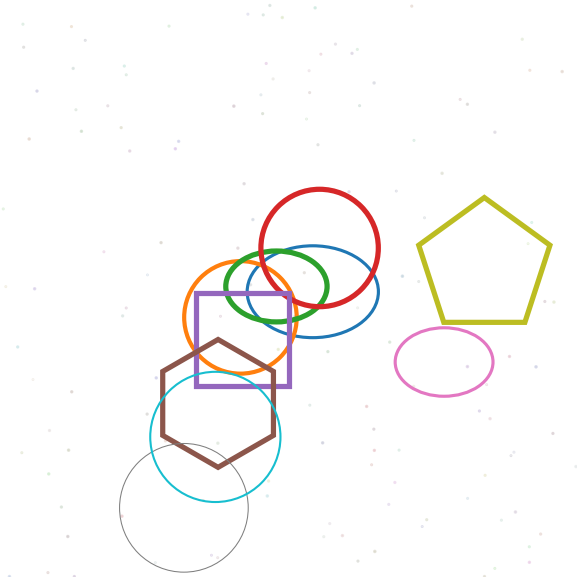[{"shape": "oval", "thickness": 1.5, "radius": 0.57, "center": [0.542, 0.494]}, {"shape": "circle", "thickness": 2, "radius": 0.49, "center": [0.416, 0.45]}, {"shape": "oval", "thickness": 2.5, "radius": 0.44, "center": [0.479, 0.503]}, {"shape": "circle", "thickness": 2.5, "radius": 0.51, "center": [0.553, 0.57]}, {"shape": "square", "thickness": 2.5, "radius": 0.4, "center": [0.421, 0.411]}, {"shape": "hexagon", "thickness": 2.5, "radius": 0.55, "center": [0.378, 0.301]}, {"shape": "oval", "thickness": 1.5, "radius": 0.42, "center": [0.769, 0.372]}, {"shape": "circle", "thickness": 0.5, "radius": 0.56, "center": [0.318, 0.12]}, {"shape": "pentagon", "thickness": 2.5, "radius": 0.6, "center": [0.839, 0.538]}, {"shape": "circle", "thickness": 1, "radius": 0.56, "center": [0.373, 0.243]}]